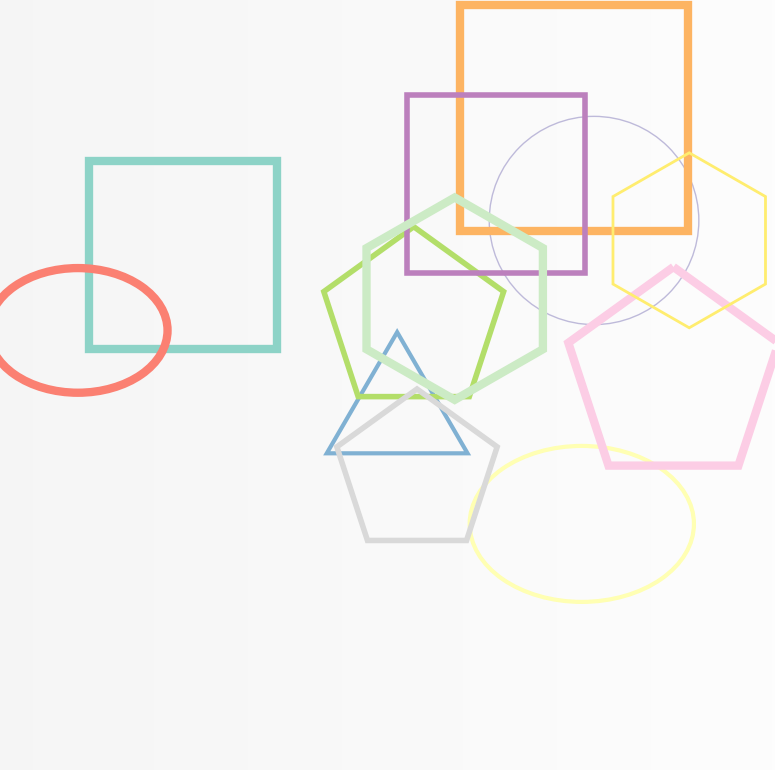[{"shape": "square", "thickness": 3, "radius": 0.61, "center": [0.236, 0.669]}, {"shape": "oval", "thickness": 1.5, "radius": 0.72, "center": [0.751, 0.32]}, {"shape": "circle", "thickness": 0.5, "radius": 0.68, "center": [0.767, 0.714]}, {"shape": "oval", "thickness": 3, "radius": 0.58, "center": [0.101, 0.571]}, {"shape": "triangle", "thickness": 1.5, "radius": 0.52, "center": [0.512, 0.464]}, {"shape": "square", "thickness": 3, "radius": 0.74, "center": [0.741, 0.846]}, {"shape": "pentagon", "thickness": 2, "radius": 0.61, "center": [0.534, 0.584]}, {"shape": "pentagon", "thickness": 3, "radius": 0.71, "center": [0.869, 0.511]}, {"shape": "pentagon", "thickness": 2, "radius": 0.54, "center": [0.538, 0.386]}, {"shape": "square", "thickness": 2, "radius": 0.58, "center": [0.64, 0.761]}, {"shape": "hexagon", "thickness": 3, "radius": 0.66, "center": [0.587, 0.612]}, {"shape": "hexagon", "thickness": 1, "radius": 0.57, "center": [0.889, 0.688]}]